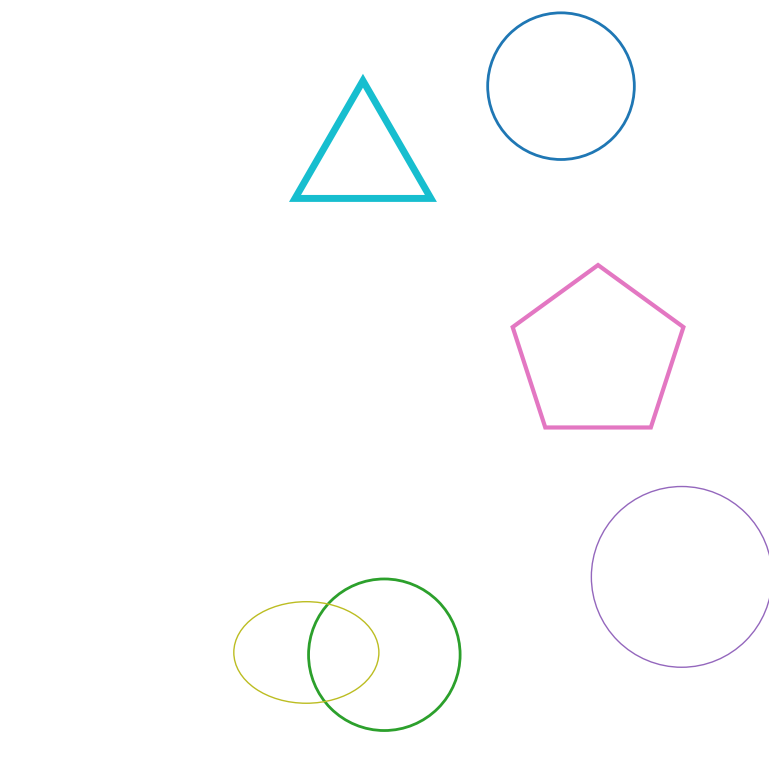[{"shape": "circle", "thickness": 1, "radius": 0.48, "center": [0.729, 0.888]}, {"shape": "circle", "thickness": 1, "radius": 0.49, "center": [0.499, 0.15]}, {"shape": "circle", "thickness": 0.5, "radius": 0.59, "center": [0.885, 0.251]}, {"shape": "pentagon", "thickness": 1.5, "radius": 0.58, "center": [0.777, 0.539]}, {"shape": "oval", "thickness": 0.5, "radius": 0.47, "center": [0.398, 0.153]}, {"shape": "triangle", "thickness": 2.5, "radius": 0.51, "center": [0.471, 0.793]}]